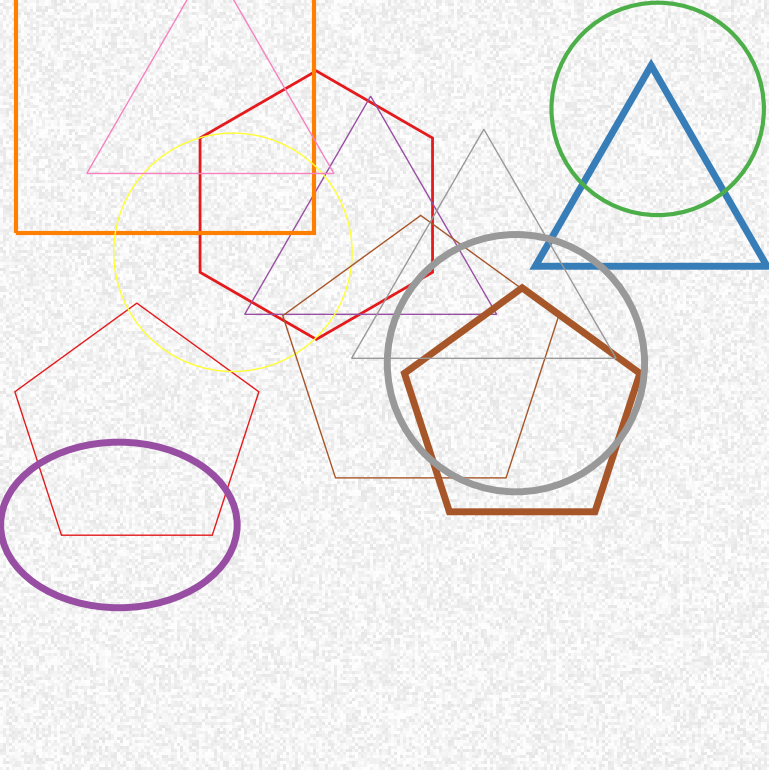[{"shape": "pentagon", "thickness": 0.5, "radius": 0.83, "center": [0.178, 0.44]}, {"shape": "hexagon", "thickness": 1, "radius": 0.87, "center": [0.411, 0.734]}, {"shape": "triangle", "thickness": 2.5, "radius": 0.87, "center": [0.846, 0.741]}, {"shape": "circle", "thickness": 1.5, "radius": 0.69, "center": [0.854, 0.859]}, {"shape": "oval", "thickness": 2.5, "radius": 0.77, "center": [0.154, 0.318]}, {"shape": "triangle", "thickness": 0.5, "radius": 0.94, "center": [0.481, 0.686]}, {"shape": "square", "thickness": 1.5, "radius": 0.97, "center": [0.214, 0.891]}, {"shape": "circle", "thickness": 0.5, "radius": 0.77, "center": [0.302, 0.672]}, {"shape": "pentagon", "thickness": 0.5, "radius": 0.94, "center": [0.546, 0.532]}, {"shape": "pentagon", "thickness": 2.5, "radius": 0.8, "center": [0.678, 0.465]}, {"shape": "triangle", "thickness": 0.5, "radius": 0.93, "center": [0.273, 0.867]}, {"shape": "triangle", "thickness": 0.5, "radius": 0.99, "center": [0.628, 0.634]}, {"shape": "circle", "thickness": 2.5, "radius": 0.84, "center": [0.67, 0.528]}]